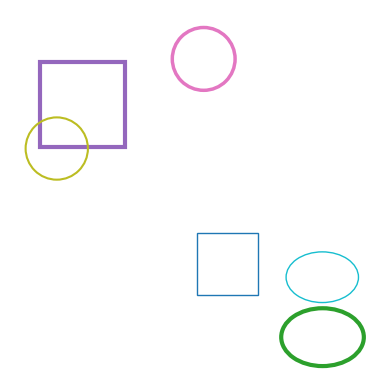[{"shape": "square", "thickness": 1, "radius": 0.4, "center": [0.591, 0.314]}, {"shape": "oval", "thickness": 3, "radius": 0.54, "center": [0.838, 0.124]}, {"shape": "square", "thickness": 3, "radius": 0.55, "center": [0.213, 0.729]}, {"shape": "circle", "thickness": 2.5, "radius": 0.41, "center": [0.529, 0.847]}, {"shape": "circle", "thickness": 1.5, "radius": 0.4, "center": [0.147, 0.614]}, {"shape": "oval", "thickness": 1, "radius": 0.47, "center": [0.837, 0.28]}]